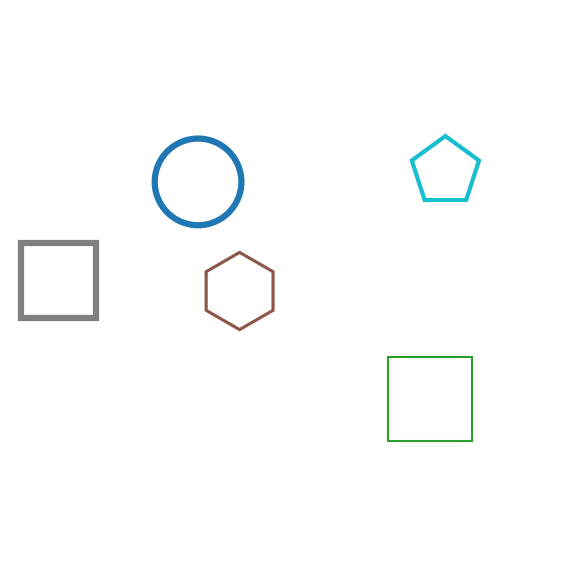[{"shape": "circle", "thickness": 3, "radius": 0.38, "center": [0.343, 0.684]}, {"shape": "square", "thickness": 1, "radius": 0.36, "center": [0.744, 0.309]}, {"shape": "hexagon", "thickness": 1.5, "radius": 0.33, "center": [0.415, 0.495]}, {"shape": "square", "thickness": 3, "radius": 0.33, "center": [0.101, 0.514]}, {"shape": "pentagon", "thickness": 2, "radius": 0.31, "center": [0.771, 0.702]}]